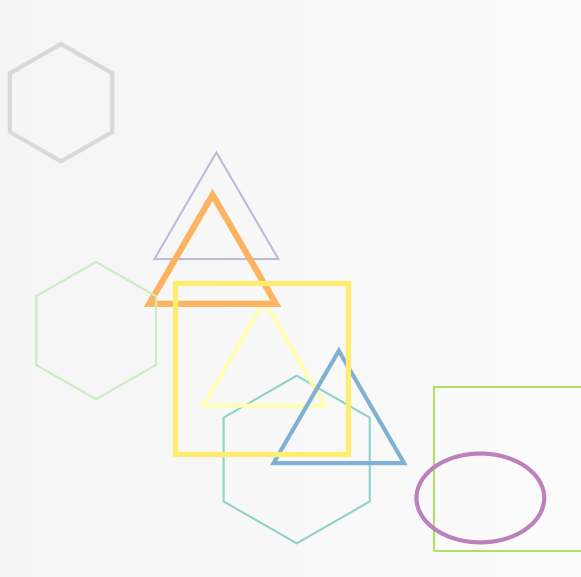[{"shape": "hexagon", "thickness": 1, "radius": 0.73, "center": [0.51, 0.203]}, {"shape": "triangle", "thickness": 2, "radius": 0.6, "center": [0.455, 0.357]}, {"shape": "triangle", "thickness": 1, "radius": 0.62, "center": [0.372, 0.612]}, {"shape": "triangle", "thickness": 2, "radius": 0.65, "center": [0.583, 0.262]}, {"shape": "triangle", "thickness": 3, "radius": 0.63, "center": [0.366, 0.536]}, {"shape": "square", "thickness": 1, "radius": 0.71, "center": [0.887, 0.187]}, {"shape": "hexagon", "thickness": 2, "radius": 0.51, "center": [0.105, 0.821]}, {"shape": "oval", "thickness": 2, "radius": 0.55, "center": [0.826, 0.137]}, {"shape": "hexagon", "thickness": 1, "radius": 0.59, "center": [0.165, 0.427]}, {"shape": "square", "thickness": 2.5, "radius": 0.74, "center": [0.45, 0.361]}]